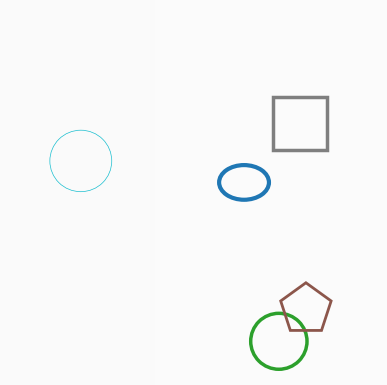[{"shape": "oval", "thickness": 3, "radius": 0.32, "center": [0.63, 0.526]}, {"shape": "circle", "thickness": 2.5, "radius": 0.36, "center": [0.72, 0.114]}, {"shape": "pentagon", "thickness": 2, "radius": 0.34, "center": [0.789, 0.197]}, {"shape": "square", "thickness": 2.5, "radius": 0.35, "center": [0.774, 0.68]}, {"shape": "circle", "thickness": 0.5, "radius": 0.4, "center": [0.209, 0.582]}]